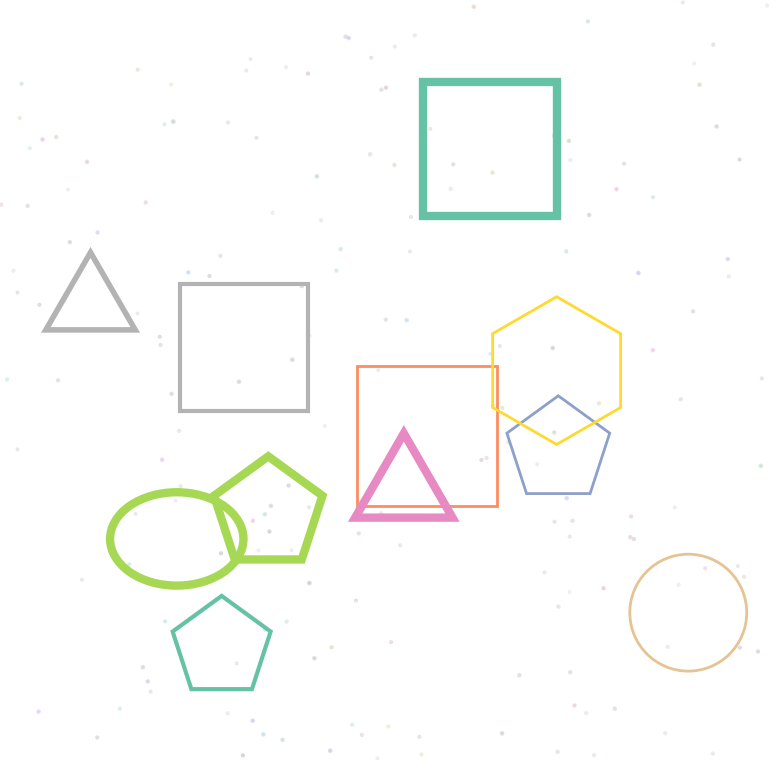[{"shape": "square", "thickness": 3, "radius": 0.44, "center": [0.636, 0.806]}, {"shape": "pentagon", "thickness": 1.5, "radius": 0.33, "center": [0.288, 0.159]}, {"shape": "square", "thickness": 1, "radius": 0.45, "center": [0.555, 0.434]}, {"shape": "pentagon", "thickness": 1, "radius": 0.35, "center": [0.725, 0.416]}, {"shape": "triangle", "thickness": 3, "radius": 0.36, "center": [0.524, 0.364]}, {"shape": "oval", "thickness": 3, "radius": 0.43, "center": [0.23, 0.3]}, {"shape": "pentagon", "thickness": 3, "radius": 0.37, "center": [0.348, 0.333]}, {"shape": "hexagon", "thickness": 1, "radius": 0.48, "center": [0.723, 0.519]}, {"shape": "circle", "thickness": 1, "radius": 0.38, "center": [0.894, 0.204]}, {"shape": "triangle", "thickness": 2, "radius": 0.34, "center": [0.118, 0.605]}, {"shape": "square", "thickness": 1.5, "radius": 0.41, "center": [0.317, 0.548]}]